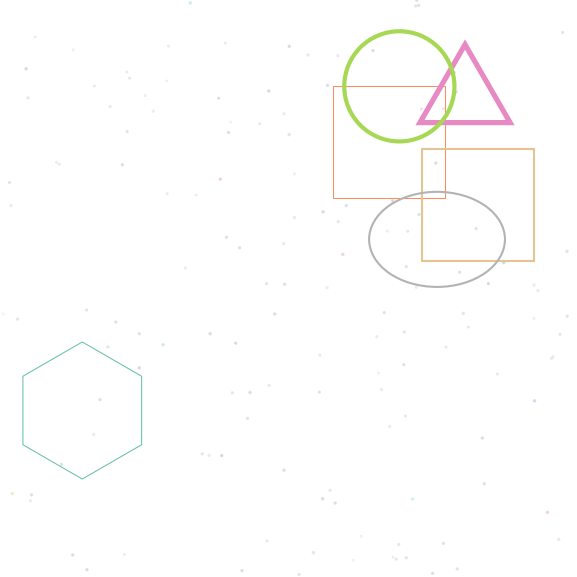[{"shape": "hexagon", "thickness": 0.5, "radius": 0.59, "center": [0.142, 0.288]}, {"shape": "square", "thickness": 0.5, "radius": 0.48, "center": [0.673, 0.753]}, {"shape": "triangle", "thickness": 2.5, "radius": 0.45, "center": [0.805, 0.832]}, {"shape": "circle", "thickness": 2, "radius": 0.48, "center": [0.691, 0.85]}, {"shape": "square", "thickness": 1, "radius": 0.48, "center": [0.827, 0.645]}, {"shape": "oval", "thickness": 1, "radius": 0.59, "center": [0.757, 0.585]}]